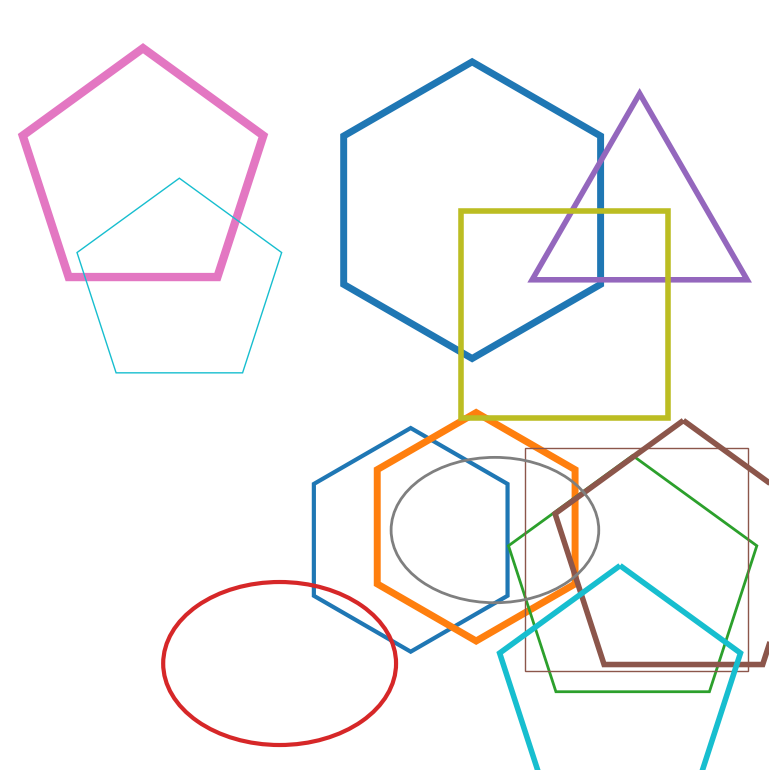[{"shape": "hexagon", "thickness": 2.5, "radius": 0.96, "center": [0.613, 0.727]}, {"shape": "hexagon", "thickness": 1.5, "radius": 0.73, "center": [0.533, 0.299]}, {"shape": "hexagon", "thickness": 2.5, "radius": 0.74, "center": [0.618, 0.316]}, {"shape": "pentagon", "thickness": 1, "radius": 0.85, "center": [0.822, 0.239]}, {"shape": "oval", "thickness": 1.5, "radius": 0.76, "center": [0.363, 0.138]}, {"shape": "triangle", "thickness": 2, "radius": 0.81, "center": [0.831, 0.717]}, {"shape": "square", "thickness": 0.5, "radius": 0.72, "center": [0.826, 0.273]}, {"shape": "pentagon", "thickness": 2, "radius": 0.88, "center": [0.888, 0.279]}, {"shape": "pentagon", "thickness": 3, "radius": 0.82, "center": [0.186, 0.773]}, {"shape": "oval", "thickness": 1, "radius": 0.67, "center": [0.643, 0.312]}, {"shape": "square", "thickness": 2, "radius": 0.67, "center": [0.733, 0.591]}, {"shape": "pentagon", "thickness": 2, "radius": 0.82, "center": [0.805, 0.101]}, {"shape": "pentagon", "thickness": 0.5, "radius": 0.7, "center": [0.233, 0.629]}]